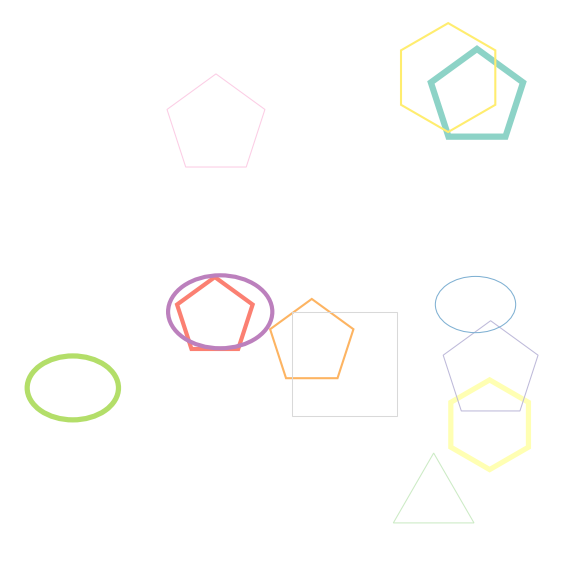[{"shape": "pentagon", "thickness": 3, "radius": 0.42, "center": [0.826, 0.83]}, {"shape": "hexagon", "thickness": 2.5, "radius": 0.39, "center": [0.848, 0.264]}, {"shape": "pentagon", "thickness": 0.5, "radius": 0.43, "center": [0.85, 0.357]}, {"shape": "pentagon", "thickness": 2, "radius": 0.34, "center": [0.372, 0.451]}, {"shape": "oval", "thickness": 0.5, "radius": 0.35, "center": [0.823, 0.472]}, {"shape": "pentagon", "thickness": 1, "radius": 0.38, "center": [0.54, 0.406]}, {"shape": "oval", "thickness": 2.5, "radius": 0.4, "center": [0.126, 0.327]}, {"shape": "pentagon", "thickness": 0.5, "radius": 0.45, "center": [0.374, 0.782]}, {"shape": "square", "thickness": 0.5, "radius": 0.45, "center": [0.596, 0.369]}, {"shape": "oval", "thickness": 2, "radius": 0.45, "center": [0.381, 0.459]}, {"shape": "triangle", "thickness": 0.5, "radius": 0.4, "center": [0.751, 0.134]}, {"shape": "hexagon", "thickness": 1, "radius": 0.47, "center": [0.776, 0.865]}]